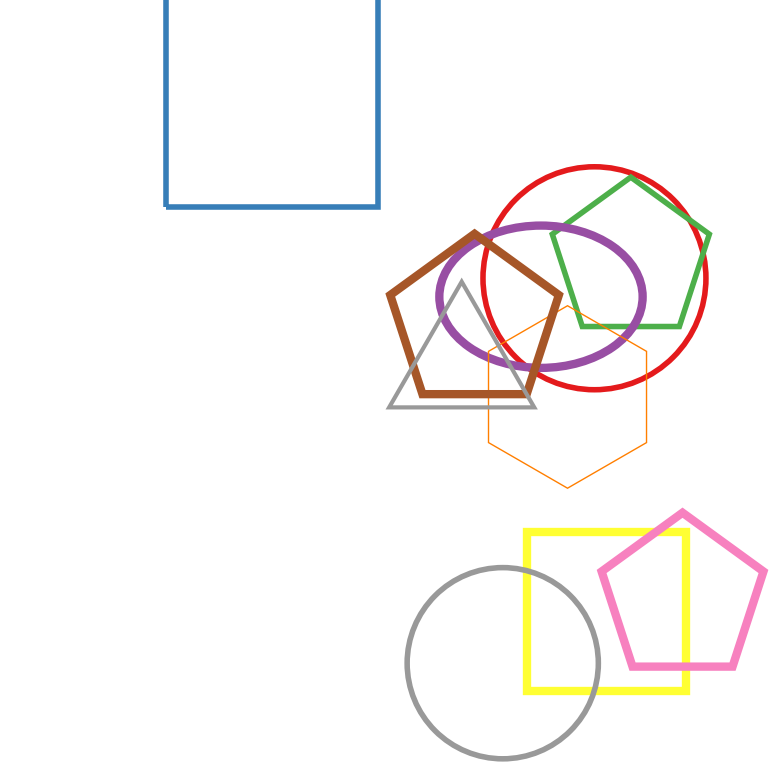[{"shape": "circle", "thickness": 2, "radius": 0.72, "center": [0.772, 0.639]}, {"shape": "square", "thickness": 2, "radius": 0.69, "center": [0.353, 0.869]}, {"shape": "pentagon", "thickness": 2, "radius": 0.54, "center": [0.819, 0.663]}, {"shape": "oval", "thickness": 3, "radius": 0.66, "center": [0.703, 0.615]}, {"shape": "hexagon", "thickness": 0.5, "radius": 0.59, "center": [0.737, 0.484]}, {"shape": "square", "thickness": 3, "radius": 0.52, "center": [0.788, 0.206]}, {"shape": "pentagon", "thickness": 3, "radius": 0.58, "center": [0.616, 0.581]}, {"shape": "pentagon", "thickness": 3, "radius": 0.55, "center": [0.886, 0.224]}, {"shape": "triangle", "thickness": 1.5, "radius": 0.54, "center": [0.6, 0.525]}, {"shape": "circle", "thickness": 2, "radius": 0.62, "center": [0.653, 0.139]}]